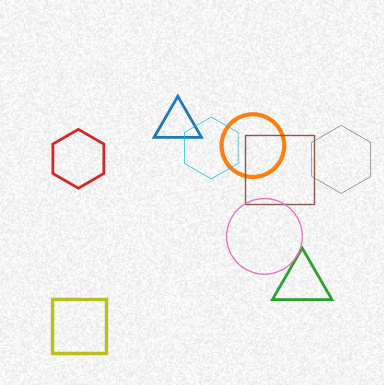[{"shape": "triangle", "thickness": 2, "radius": 0.36, "center": [0.462, 0.679]}, {"shape": "circle", "thickness": 3, "radius": 0.41, "center": [0.657, 0.622]}, {"shape": "triangle", "thickness": 2, "radius": 0.45, "center": [0.785, 0.266]}, {"shape": "hexagon", "thickness": 2, "radius": 0.38, "center": [0.204, 0.588]}, {"shape": "square", "thickness": 1, "radius": 0.45, "center": [0.726, 0.559]}, {"shape": "circle", "thickness": 1, "radius": 0.49, "center": [0.687, 0.386]}, {"shape": "hexagon", "thickness": 0.5, "radius": 0.44, "center": [0.886, 0.586]}, {"shape": "square", "thickness": 2.5, "radius": 0.35, "center": [0.205, 0.154]}, {"shape": "hexagon", "thickness": 0.5, "radius": 0.4, "center": [0.549, 0.616]}]